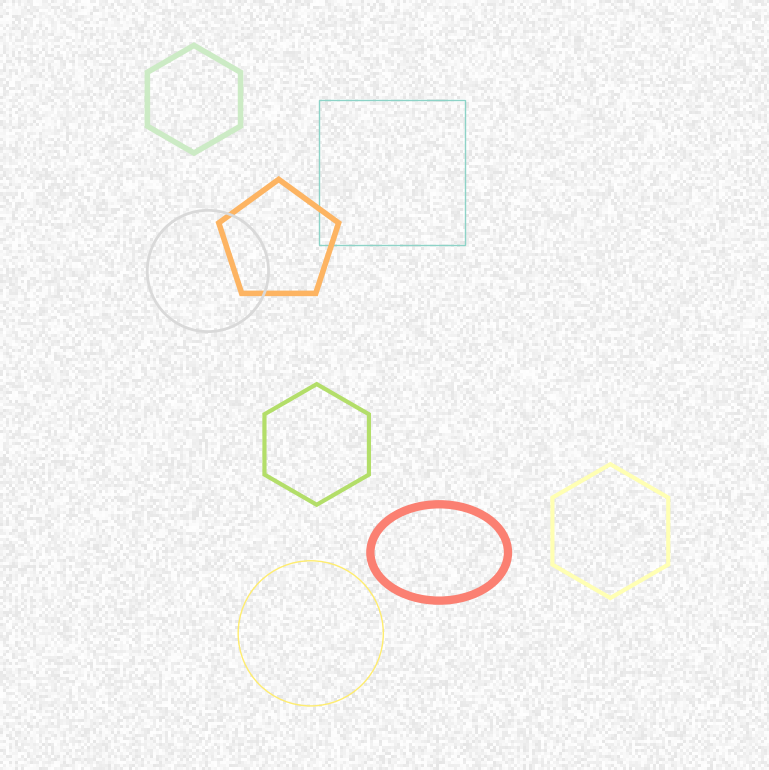[{"shape": "square", "thickness": 0.5, "radius": 0.47, "center": [0.509, 0.776]}, {"shape": "hexagon", "thickness": 1.5, "radius": 0.43, "center": [0.793, 0.31]}, {"shape": "oval", "thickness": 3, "radius": 0.45, "center": [0.57, 0.283]}, {"shape": "pentagon", "thickness": 2, "radius": 0.41, "center": [0.362, 0.685]}, {"shape": "hexagon", "thickness": 1.5, "radius": 0.39, "center": [0.411, 0.423]}, {"shape": "circle", "thickness": 1, "radius": 0.39, "center": [0.27, 0.648]}, {"shape": "hexagon", "thickness": 2, "radius": 0.35, "center": [0.252, 0.871]}, {"shape": "circle", "thickness": 0.5, "radius": 0.47, "center": [0.404, 0.177]}]